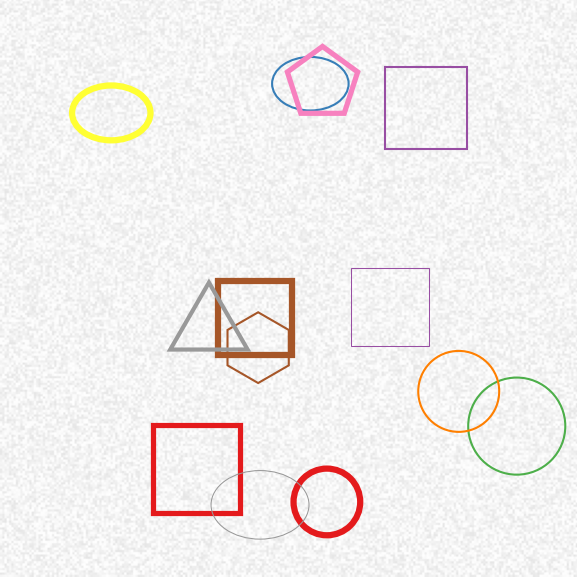[{"shape": "square", "thickness": 2.5, "radius": 0.38, "center": [0.34, 0.187]}, {"shape": "circle", "thickness": 3, "radius": 0.29, "center": [0.566, 0.13]}, {"shape": "oval", "thickness": 1, "radius": 0.33, "center": [0.537, 0.854]}, {"shape": "circle", "thickness": 1, "radius": 0.42, "center": [0.895, 0.261]}, {"shape": "square", "thickness": 0.5, "radius": 0.34, "center": [0.676, 0.467]}, {"shape": "square", "thickness": 1, "radius": 0.36, "center": [0.737, 0.813]}, {"shape": "circle", "thickness": 1, "radius": 0.35, "center": [0.794, 0.321]}, {"shape": "oval", "thickness": 3, "radius": 0.34, "center": [0.193, 0.804]}, {"shape": "square", "thickness": 3, "radius": 0.32, "center": [0.441, 0.448]}, {"shape": "hexagon", "thickness": 1, "radius": 0.31, "center": [0.447, 0.397]}, {"shape": "pentagon", "thickness": 2.5, "radius": 0.32, "center": [0.558, 0.855]}, {"shape": "triangle", "thickness": 2, "radius": 0.39, "center": [0.362, 0.433]}, {"shape": "oval", "thickness": 0.5, "radius": 0.42, "center": [0.45, 0.125]}]